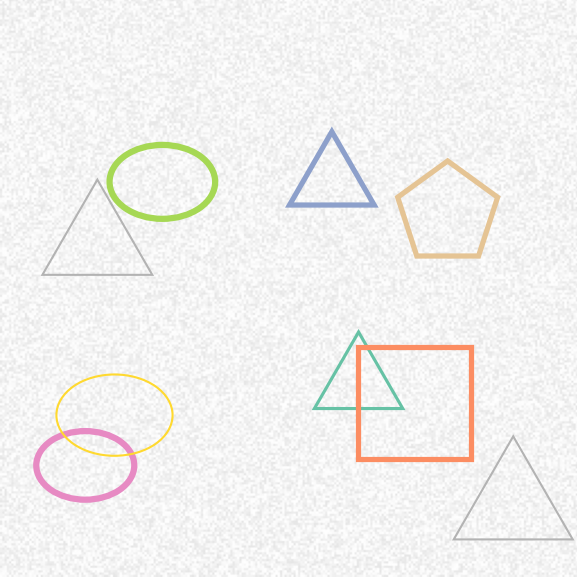[{"shape": "triangle", "thickness": 1.5, "radius": 0.44, "center": [0.621, 0.336]}, {"shape": "square", "thickness": 2.5, "radius": 0.49, "center": [0.718, 0.301]}, {"shape": "triangle", "thickness": 2.5, "radius": 0.42, "center": [0.575, 0.686]}, {"shape": "oval", "thickness": 3, "radius": 0.42, "center": [0.148, 0.193]}, {"shape": "oval", "thickness": 3, "radius": 0.46, "center": [0.281, 0.684]}, {"shape": "oval", "thickness": 1, "radius": 0.5, "center": [0.198, 0.28]}, {"shape": "pentagon", "thickness": 2.5, "radius": 0.45, "center": [0.775, 0.629]}, {"shape": "triangle", "thickness": 1, "radius": 0.55, "center": [0.169, 0.578]}, {"shape": "triangle", "thickness": 1, "radius": 0.59, "center": [0.889, 0.125]}]